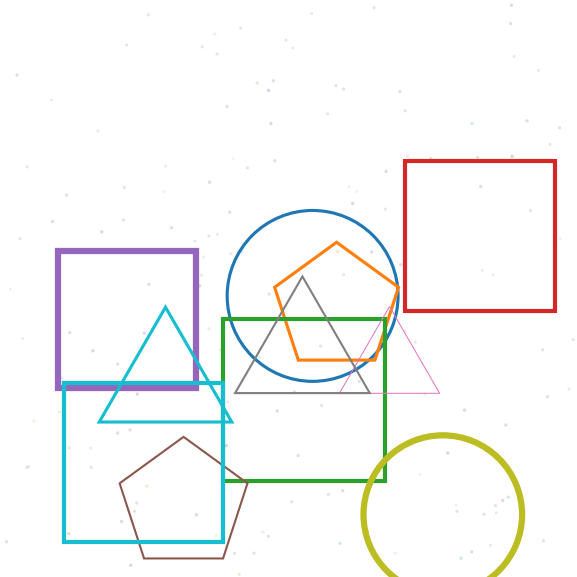[{"shape": "circle", "thickness": 1.5, "radius": 0.74, "center": [0.541, 0.487]}, {"shape": "pentagon", "thickness": 1.5, "radius": 0.56, "center": [0.583, 0.467]}, {"shape": "square", "thickness": 2, "radius": 0.7, "center": [0.526, 0.307]}, {"shape": "square", "thickness": 2, "radius": 0.65, "center": [0.831, 0.59]}, {"shape": "square", "thickness": 3, "radius": 0.6, "center": [0.219, 0.446]}, {"shape": "pentagon", "thickness": 1, "radius": 0.58, "center": [0.318, 0.126]}, {"shape": "triangle", "thickness": 0.5, "radius": 0.5, "center": [0.675, 0.368]}, {"shape": "triangle", "thickness": 1, "radius": 0.67, "center": [0.524, 0.386]}, {"shape": "circle", "thickness": 3, "radius": 0.69, "center": [0.767, 0.108]}, {"shape": "triangle", "thickness": 1.5, "radius": 0.66, "center": [0.287, 0.335]}, {"shape": "square", "thickness": 2, "radius": 0.69, "center": [0.249, 0.199]}]